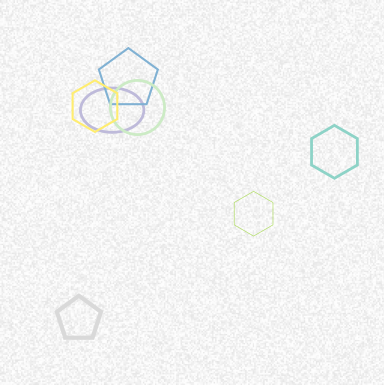[{"shape": "hexagon", "thickness": 2, "radius": 0.34, "center": [0.869, 0.606]}, {"shape": "oval", "thickness": 2, "radius": 0.41, "center": [0.291, 0.714]}, {"shape": "pentagon", "thickness": 1.5, "radius": 0.4, "center": [0.333, 0.795]}, {"shape": "hexagon", "thickness": 0.5, "radius": 0.29, "center": [0.659, 0.445]}, {"shape": "pentagon", "thickness": 3, "radius": 0.3, "center": [0.205, 0.172]}, {"shape": "circle", "thickness": 2, "radius": 0.35, "center": [0.357, 0.721]}, {"shape": "hexagon", "thickness": 1.5, "radius": 0.33, "center": [0.247, 0.724]}]